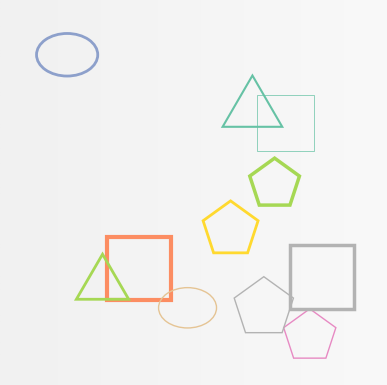[{"shape": "square", "thickness": 0.5, "radius": 0.37, "center": [0.737, 0.681]}, {"shape": "triangle", "thickness": 1.5, "radius": 0.44, "center": [0.651, 0.715]}, {"shape": "square", "thickness": 3, "radius": 0.41, "center": [0.358, 0.303]}, {"shape": "oval", "thickness": 2, "radius": 0.39, "center": [0.173, 0.858]}, {"shape": "pentagon", "thickness": 1, "radius": 0.35, "center": [0.799, 0.127]}, {"shape": "pentagon", "thickness": 2.5, "radius": 0.34, "center": [0.709, 0.522]}, {"shape": "triangle", "thickness": 2, "radius": 0.39, "center": [0.265, 0.262]}, {"shape": "pentagon", "thickness": 2, "radius": 0.37, "center": [0.595, 0.404]}, {"shape": "oval", "thickness": 1, "radius": 0.37, "center": [0.484, 0.201]}, {"shape": "square", "thickness": 2.5, "radius": 0.42, "center": [0.831, 0.282]}, {"shape": "pentagon", "thickness": 1, "radius": 0.4, "center": [0.681, 0.201]}]